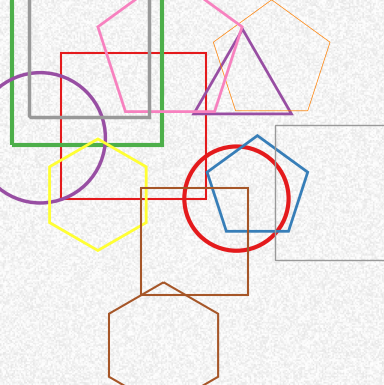[{"shape": "square", "thickness": 1.5, "radius": 0.95, "center": [0.347, 0.673]}, {"shape": "circle", "thickness": 3, "radius": 0.68, "center": [0.614, 0.484]}, {"shape": "pentagon", "thickness": 2, "radius": 0.69, "center": [0.669, 0.51]}, {"shape": "square", "thickness": 3, "radius": 0.98, "center": [0.227, 0.82]}, {"shape": "circle", "thickness": 2.5, "radius": 0.85, "center": [0.105, 0.642]}, {"shape": "triangle", "thickness": 2, "radius": 0.73, "center": [0.63, 0.777]}, {"shape": "pentagon", "thickness": 0.5, "radius": 0.8, "center": [0.706, 0.841]}, {"shape": "hexagon", "thickness": 2, "radius": 0.72, "center": [0.254, 0.494]}, {"shape": "square", "thickness": 1.5, "radius": 0.7, "center": [0.505, 0.373]}, {"shape": "hexagon", "thickness": 1.5, "radius": 0.82, "center": [0.425, 0.103]}, {"shape": "pentagon", "thickness": 2, "radius": 0.98, "center": [0.442, 0.869]}, {"shape": "square", "thickness": 1, "radius": 0.88, "center": [0.89, 0.501]}, {"shape": "square", "thickness": 2.5, "radius": 0.78, "center": [0.23, 0.852]}]